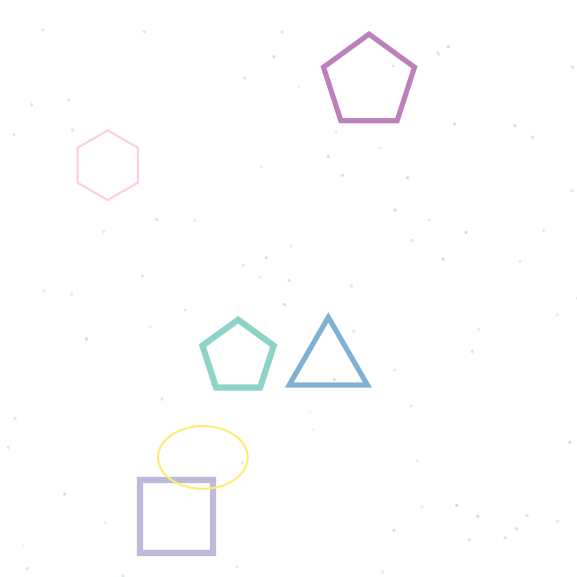[{"shape": "pentagon", "thickness": 3, "radius": 0.32, "center": [0.412, 0.381]}, {"shape": "square", "thickness": 3, "radius": 0.31, "center": [0.306, 0.105]}, {"shape": "triangle", "thickness": 2.5, "radius": 0.39, "center": [0.569, 0.372]}, {"shape": "hexagon", "thickness": 1, "radius": 0.3, "center": [0.187, 0.713]}, {"shape": "pentagon", "thickness": 2.5, "radius": 0.41, "center": [0.639, 0.857]}, {"shape": "oval", "thickness": 1, "radius": 0.39, "center": [0.351, 0.207]}]